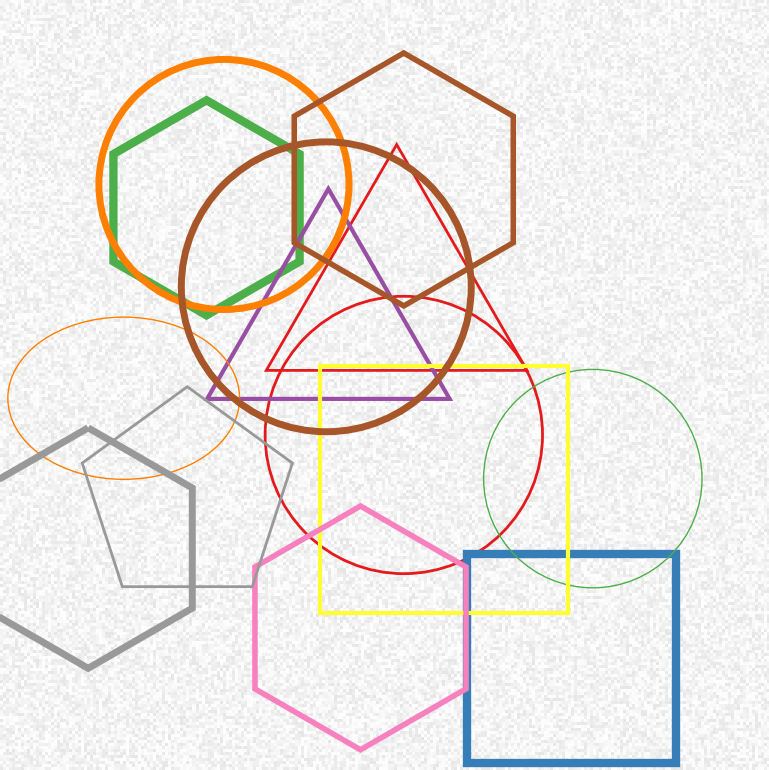[{"shape": "triangle", "thickness": 1, "radius": 0.98, "center": [0.515, 0.617]}, {"shape": "circle", "thickness": 1, "radius": 0.9, "center": [0.524, 0.435]}, {"shape": "square", "thickness": 3, "radius": 0.68, "center": [0.742, 0.144]}, {"shape": "hexagon", "thickness": 3, "radius": 0.7, "center": [0.268, 0.73]}, {"shape": "circle", "thickness": 0.5, "radius": 0.71, "center": [0.77, 0.378]}, {"shape": "triangle", "thickness": 1.5, "radius": 0.91, "center": [0.426, 0.573]}, {"shape": "circle", "thickness": 2.5, "radius": 0.81, "center": [0.291, 0.76]}, {"shape": "oval", "thickness": 0.5, "radius": 0.75, "center": [0.161, 0.483]}, {"shape": "square", "thickness": 1.5, "radius": 0.8, "center": [0.577, 0.364]}, {"shape": "circle", "thickness": 2.5, "radius": 0.94, "center": [0.424, 0.628]}, {"shape": "hexagon", "thickness": 2, "radius": 0.82, "center": [0.524, 0.767]}, {"shape": "hexagon", "thickness": 2, "radius": 0.79, "center": [0.468, 0.185]}, {"shape": "hexagon", "thickness": 2.5, "radius": 0.78, "center": [0.114, 0.288]}, {"shape": "pentagon", "thickness": 1, "radius": 0.72, "center": [0.243, 0.354]}]